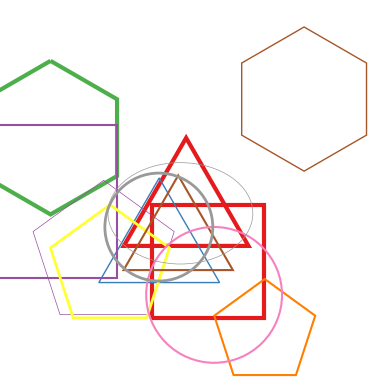[{"shape": "square", "thickness": 3, "radius": 0.73, "center": [0.54, 0.321]}, {"shape": "triangle", "thickness": 3, "radius": 0.93, "center": [0.483, 0.455]}, {"shape": "triangle", "thickness": 1, "radius": 0.91, "center": [0.414, 0.357]}, {"shape": "hexagon", "thickness": 3, "radius": 1.0, "center": [0.131, 0.642]}, {"shape": "square", "thickness": 1.5, "radius": 0.99, "center": [0.107, 0.477]}, {"shape": "pentagon", "thickness": 0.5, "radius": 0.96, "center": [0.269, 0.339]}, {"shape": "pentagon", "thickness": 1.5, "radius": 0.69, "center": [0.688, 0.137]}, {"shape": "pentagon", "thickness": 2, "radius": 0.81, "center": [0.286, 0.306]}, {"shape": "triangle", "thickness": 1.5, "radius": 0.82, "center": [0.463, 0.38]}, {"shape": "hexagon", "thickness": 1, "radius": 0.94, "center": [0.79, 0.743]}, {"shape": "circle", "thickness": 1.5, "radius": 0.88, "center": [0.556, 0.234]}, {"shape": "circle", "thickness": 2, "radius": 0.7, "center": [0.413, 0.41]}, {"shape": "oval", "thickness": 0.5, "radius": 0.94, "center": [0.469, 0.446]}]